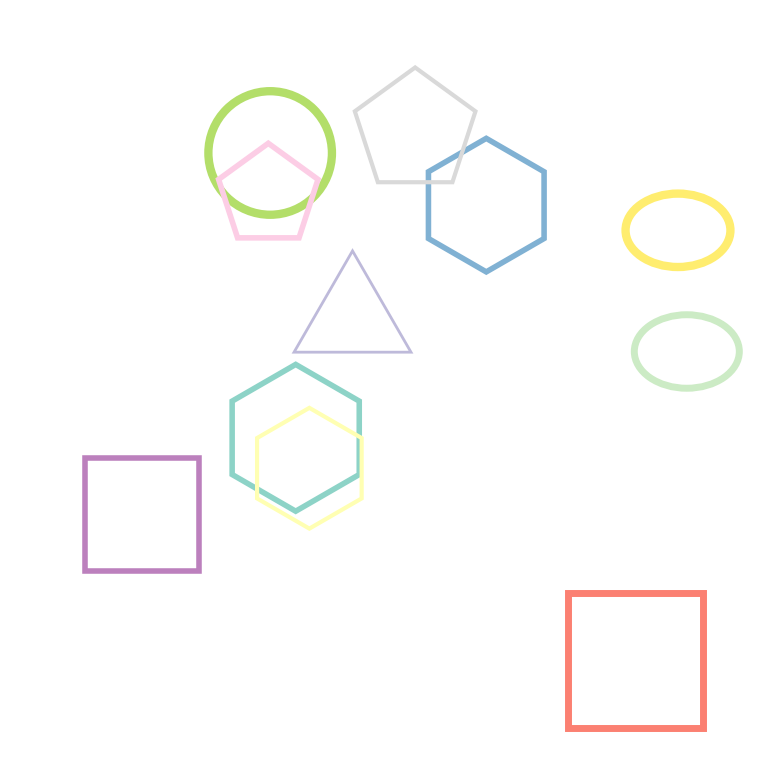[{"shape": "hexagon", "thickness": 2, "radius": 0.48, "center": [0.384, 0.431]}, {"shape": "hexagon", "thickness": 1.5, "radius": 0.39, "center": [0.402, 0.392]}, {"shape": "triangle", "thickness": 1, "radius": 0.44, "center": [0.458, 0.586]}, {"shape": "square", "thickness": 2.5, "radius": 0.44, "center": [0.825, 0.143]}, {"shape": "hexagon", "thickness": 2, "radius": 0.43, "center": [0.632, 0.734]}, {"shape": "circle", "thickness": 3, "radius": 0.4, "center": [0.351, 0.801]}, {"shape": "pentagon", "thickness": 2, "radius": 0.34, "center": [0.348, 0.746]}, {"shape": "pentagon", "thickness": 1.5, "radius": 0.41, "center": [0.539, 0.83]}, {"shape": "square", "thickness": 2, "radius": 0.37, "center": [0.184, 0.332]}, {"shape": "oval", "thickness": 2.5, "radius": 0.34, "center": [0.892, 0.544]}, {"shape": "oval", "thickness": 3, "radius": 0.34, "center": [0.881, 0.701]}]